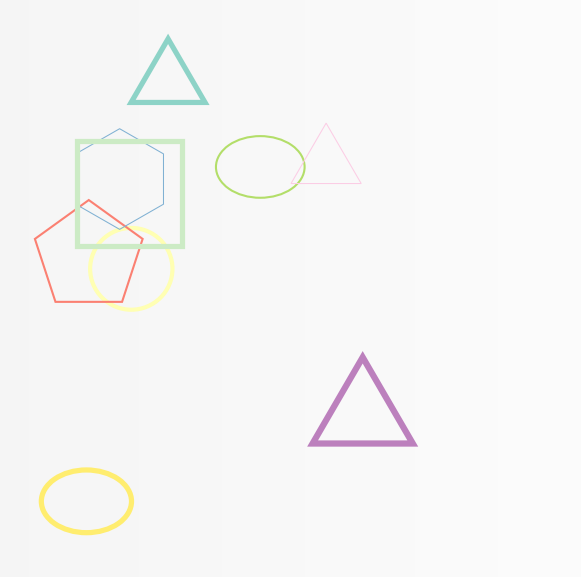[{"shape": "triangle", "thickness": 2.5, "radius": 0.37, "center": [0.289, 0.858]}, {"shape": "circle", "thickness": 2, "radius": 0.35, "center": [0.226, 0.534]}, {"shape": "pentagon", "thickness": 1, "radius": 0.49, "center": [0.153, 0.555]}, {"shape": "hexagon", "thickness": 0.5, "radius": 0.44, "center": [0.206, 0.689]}, {"shape": "oval", "thickness": 1, "radius": 0.38, "center": [0.448, 0.71]}, {"shape": "triangle", "thickness": 0.5, "radius": 0.35, "center": [0.561, 0.716]}, {"shape": "triangle", "thickness": 3, "radius": 0.5, "center": [0.624, 0.281]}, {"shape": "square", "thickness": 2.5, "radius": 0.45, "center": [0.223, 0.665]}, {"shape": "oval", "thickness": 2.5, "radius": 0.39, "center": [0.149, 0.131]}]